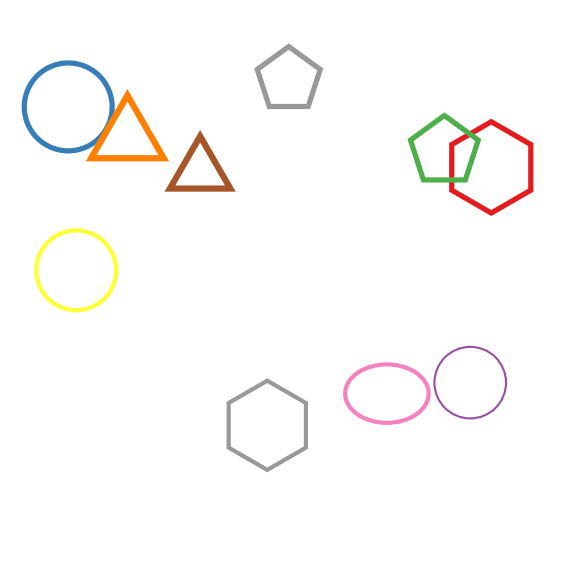[{"shape": "hexagon", "thickness": 2.5, "radius": 0.4, "center": [0.851, 0.709]}, {"shape": "circle", "thickness": 2.5, "radius": 0.38, "center": [0.118, 0.814]}, {"shape": "pentagon", "thickness": 2.5, "radius": 0.31, "center": [0.769, 0.737]}, {"shape": "circle", "thickness": 1, "radius": 0.31, "center": [0.814, 0.337]}, {"shape": "triangle", "thickness": 3, "radius": 0.36, "center": [0.221, 0.761]}, {"shape": "circle", "thickness": 2, "radius": 0.35, "center": [0.132, 0.531]}, {"shape": "triangle", "thickness": 3, "radius": 0.3, "center": [0.347, 0.703]}, {"shape": "oval", "thickness": 2, "radius": 0.36, "center": [0.67, 0.318]}, {"shape": "pentagon", "thickness": 2.5, "radius": 0.29, "center": [0.5, 0.861]}, {"shape": "hexagon", "thickness": 2, "radius": 0.39, "center": [0.463, 0.263]}]